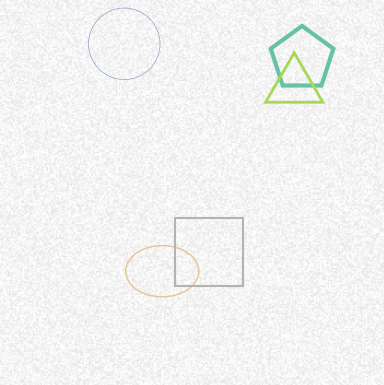[{"shape": "pentagon", "thickness": 3, "radius": 0.43, "center": [0.785, 0.847]}, {"shape": "circle", "thickness": 0.5, "radius": 0.46, "center": [0.323, 0.886]}, {"shape": "triangle", "thickness": 2, "radius": 0.43, "center": [0.764, 0.777]}, {"shape": "oval", "thickness": 1, "radius": 0.47, "center": [0.421, 0.296]}, {"shape": "square", "thickness": 1.5, "radius": 0.44, "center": [0.543, 0.346]}]